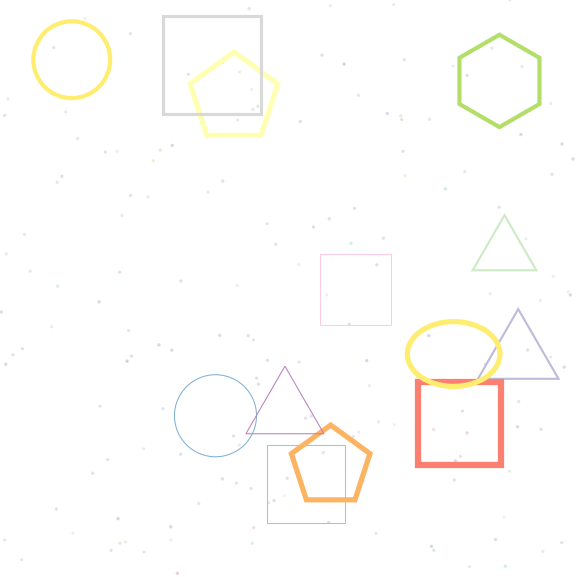[{"shape": "square", "thickness": 0.5, "radius": 0.34, "center": [0.53, 0.161]}, {"shape": "pentagon", "thickness": 2.5, "radius": 0.4, "center": [0.405, 0.829]}, {"shape": "triangle", "thickness": 1, "radius": 0.4, "center": [0.897, 0.383]}, {"shape": "square", "thickness": 3, "radius": 0.36, "center": [0.795, 0.265]}, {"shape": "circle", "thickness": 0.5, "radius": 0.36, "center": [0.373, 0.279]}, {"shape": "pentagon", "thickness": 2.5, "radius": 0.36, "center": [0.573, 0.192]}, {"shape": "hexagon", "thickness": 2, "radius": 0.4, "center": [0.865, 0.859]}, {"shape": "square", "thickness": 0.5, "radius": 0.31, "center": [0.616, 0.498]}, {"shape": "square", "thickness": 1.5, "radius": 0.42, "center": [0.367, 0.886]}, {"shape": "triangle", "thickness": 0.5, "radius": 0.39, "center": [0.493, 0.287]}, {"shape": "triangle", "thickness": 1, "radius": 0.32, "center": [0.874, 0.563]}, {"shape": "circle", "thickness": 2, "radius": 0.33, "center": [0.124, 0.896]}, {"shape": "oval", "thickness": 2.5, "radius": 0.4, "center": [0.786, 0.386]}]